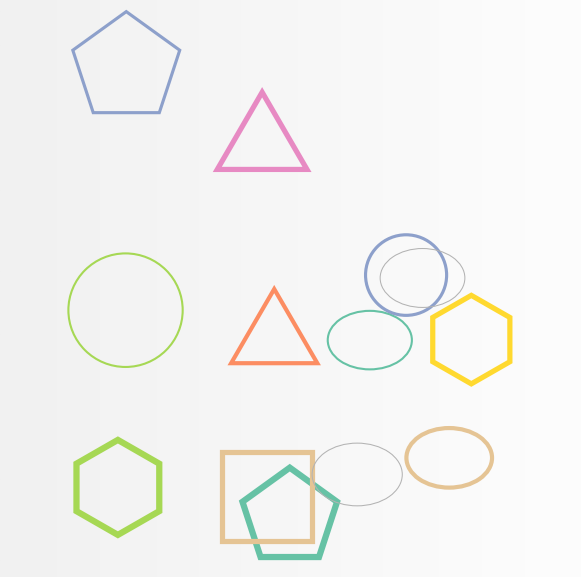[{"shape": "pentagon", "thickness": 3, "radius": 0.43, "center": [0.499, 0.104]}, {"shape": "oval", "thickness": 1, "radius": 0.36, "center": [0.636, 0.41]}, {"shape": "triangle", "thickness": 2, "radius": 0.43, "center": [0.472, 0.413]}, {"shape": "pentagon", "thickness": 1.5, "radius": 0.48, "center": [0.217, 0.882]}, {"shape": "circle", "thickness": 1.5, "radius": 0.35, "center": [0.699, 0.523]}, {"shape": "triangle", "thickness": 2.5, "radius": 0.45, "center": [0.451, 0.75]}, {"shape": "hexagon", "thickness": 3, "radius": 0.41, "center": [0.203, 0.155]}, {"shape": "circle", "thickness": 1, "radius": 0.49, "center": [0.216, 0.462]}, {"shape": "hexagon", "thickness": 2.5, "radius": 0.38, "center": [0.811, 0.411]}, {"shape": "square", "thickness": 2.5, "radius": 0.38, "center": [0.459, 0.139]}, {"shape": "oval", "thickness": 2, "radius": 0.37, "center": [0.773, 0.206]}, {"shape": "oval", "thickness": 0.5, "radius": 0.36, "center": [0.727, 0.518]}, {"shape": "oval", "thickness": 0.5, "radius": 0.39, "center": [0.615, 0.178]}]